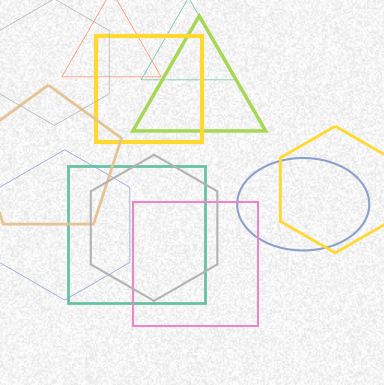[{"shape": "triangle", "thickness": 0.5, "radius": 0.71, "center": [0.49, 0.864]}, {"shape": "square", "thickness": 2, "radius": 0.89, "center": [0.353, 0.39]}, {"shape": "triangle", "thickness": 0.5, "radius": 0.75, "center": [0.29, 0.875]}, {"shape": "oval", "thickness": 1.5, "radius": 0.86, "center": [0.788, 0.47]}, {"shape": "hexagon", "thickness": 0.5, "radius": 0.98, "center": [0.168, 0.416]}, {"shape": "square", "thickness": 1.5, "radius": 0.81, "center": [0.508, 0.314]}, {"shape": "triangle", "thickness": 2.5, "radius": 1.0, "center": [0.517, 0.759]}, {"shape": "hexagon", "thickness": 2, "radius": 0.82, "center": [0.871, 0.508]}, {"shape": "square", "thickness": 3, "radius": 0.69, "center": [0.386, 0.768]}, {"shape": "pentagon", "thickness": 2, "radius": 1.0, "center": [0.126, 0.579]}, {"shape": "hexagon", "thickness": 0.5, "radius": 0.82, "center": [0.141, 0.839]}, {"shape": "hexagon", "thickness": 1.5, "radius": 0.95, "center": [0.4, 0.408]}]